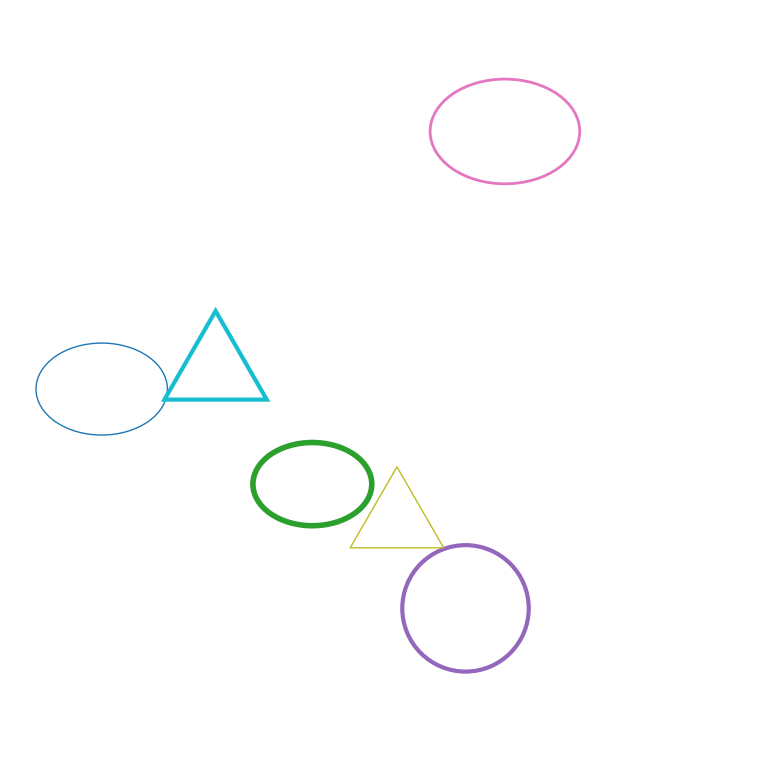[{"shape": "oval", "thickness": 0.5, "radius": 0.43, "center": [0.132, 0.495]}, {"shape": "oval", "thickness": 2, "radius": 0.39, "center": [0.406, 0.371]}, {"shape": "circle", "thickness": 1.5, "radius": 0.41, "center": [0.605, 0.21]}, {"shape": "oval", "thickness": 1, "radius": 0.49, "center": [0.656, 0.829]}, {"shape": "triangle", "thickness": 0.5, "radius": 0.35, "center": [0.516, 0.324]}, {"shape": "triangle", "thickness": 1.5, "radius": 0.38, "center": [0.28, 0.519]}]